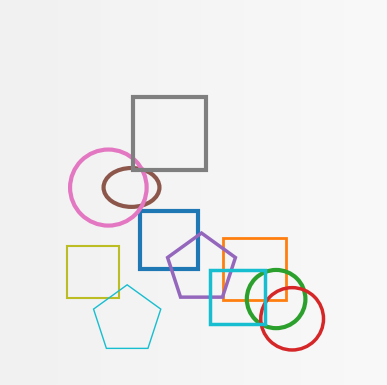[{"shape": "square", "thickness": 3, "radius": 0.37, "center": [0.436, 0.377]}, {"shape": "square", "thickness": 2, "radius": 0.41, "center": [0.657, 0.301]}, {"shape": "circle", "thickness": 3, "radius": 0.38, "center": [0.713, 0.223]}, {"shape": "circle", "thickness": 2.5, "radius": 0.4, "center": [0.754, 0.172]}, {"shape": "pentagon", "thickness": 2.5, "radius": 0.46, "center": [0.52, 0.303]}, {"shape": "oval", "thickness": 3, "radius": 0.36, "center": [0.339, 0.513]}, {"shape": "circle", "thickness": 3, "radius": 0.49, "center": [0.28, 0.513]}, {"shape": "square", "thickness": 3, "radius": 0.47, "center": [0.438, 0.653]}, {"shape": "square", "thickness": 1.5, "radius": 0.34, "center": [0.24, 0.293]}, {"shape": "pentagon", "thickness": 1, "radius": 0.46, "center": [0.328, 0.169]}, {"shape": "square", "thickness": 2.5, "radius": 0.35, "center": [0.613, 0.228]}]